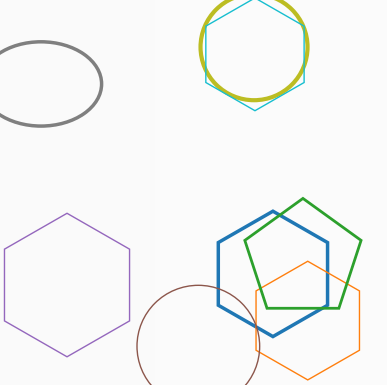[{"shape": "hexagon", "thickness": 2.5, "radius": 0.81, "center": [0.704, 0.289]}, {"shape": "hexagon", "thickness": 1, "radius": 0.77, "center": [0.794, 0.167]}, {"shape": "pentagon", "thickness": 2, "radius": 0.79, "center": [0.782, 0.327]}, {"shape": "hexagon", "thickness": 1, "radius": 0.93, "center": [0.173, 0.26]}, {"shape": "circle", "thickness": 1, "radius": 0.79, "center": [0.512, 0.101]}, {"shape": "oval", "thickness": 2.5, "radius": 0.78, "center": [0.106, 0.782]}, {"shape": "circle", "thickness": 3, "radius": 0.69, "center": [0.656, 0.878]}, {"shape": "hexagon", "thickness": 1, "radius": 0.73, "center": [0.658, 0.859]}]